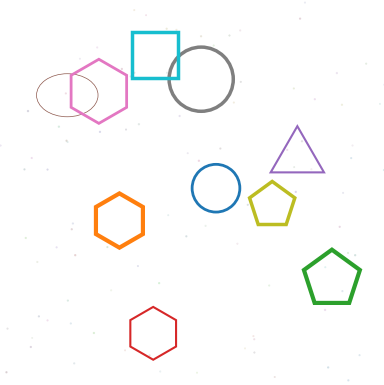[{"shape": "circle", "thickness": 2, "radius": 0.31, "center": [0.561, 0.511]}, {"shape": "hexagon", "thickness": 3, "radius": 0.35, "center": [0.31, 0.427]}, {"shape": "pentagon", "thickness": 3, "radius": 0.38, "center": [0.862, 0.275]}, {"shape": "hexagon", "thickness": 1.5, "radius": 0.34, "center": [0.398, 0.134]}, {"shape": "triangle", "thickness": 1.5, "radius": 0.4, "center": [0.772, 0.592]}, {"shape": "oval", "thickness": 0.5, "radius": 0.4, "center": [0.175, 0.753]}, {"shape": "hexagon", "thickness": 2, "radius": 0.42, "center": [0.257, 0.763]}, {"shape": "circle", "thickness": 2.5, "radius": 0.42, "center": [0.523, 0.794]}, {"shape": "pentagon", "thickness": 2.5, "radius": 0.31, "center": [0.707, 0.467]}, {"shape": "square", "thickness": 2.5, "radius": 0.3, "center": [0.403, 0.858]}]